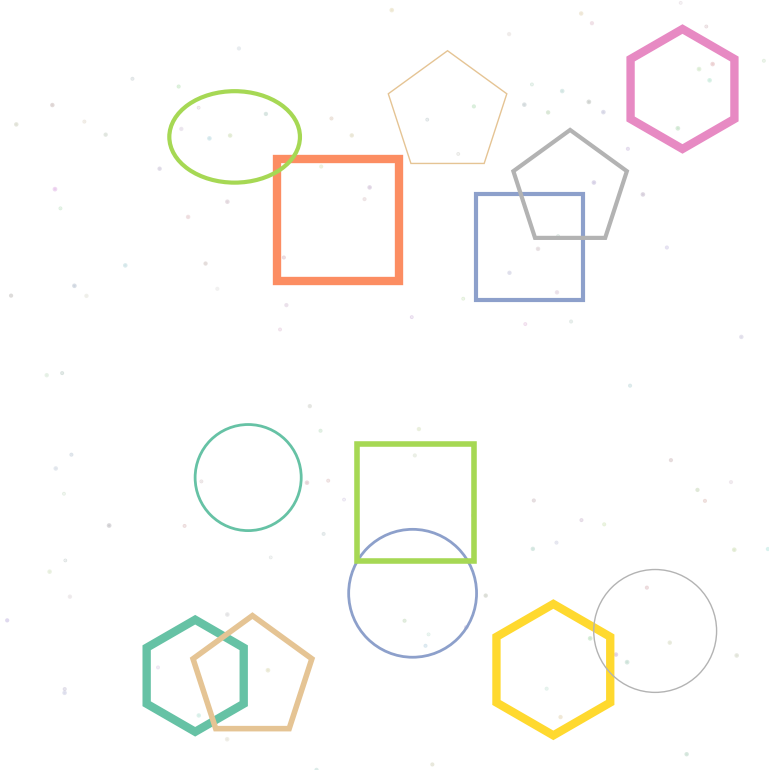[{"shape": "hexagon", "thickness": 3, "radius": 0.36, "center": [0.253, 0.122]}, {"shape": "circle", "thickness": 1, "radius": 0.34, "center": [0.322, 0.38]}, {"shape": "square", "thickness": 3, "radius": 0.4, "center": [0.439, 0.714]}, {"shape": "circle", "thickness": 1, "radius": 0.42, "center": [0.536, 0.23]}, {"shape": "square", "thickness": 1.5, "radius": 0.35, "center": [0.687, 0.679]}, {"shape": "hexagon", "thickness": 3, "radius": 0.39, "center": [0.886, 0.884]}, {"shape": "square", "thickness": 2, "radius": 0.38, "center": [0.54, 0.348]}, {"shape": "oval", "thickness": 1.5, "radius": 0.42, "center": [0.305, 0.822]}, {"shape": "hexagon", "thickness": 3, "radius": 0.43, "center": [0.719, 0.13]}, {"shape": "pentagon", "thickness": 0.5, "radius": 0.4, "center": [0.581, 0.853]}, {"shape": "pentagon", "thickness": 2, "radius": 0.41, "center": [0.328, 0.119]}, {"shape": "circle", "thickness": 0.5, "radius": 0.4, "center": [0.851, 0.181]}, {"shape": "pentagon", "thickness": 1.5, "radius": 0.39, "center": [0.74, 0.754]}]